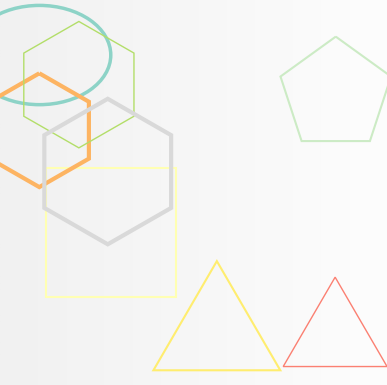[{"shape": "oval", "thickness": 2.5, "radius": 0.92, "center": [0.102, 0.857]}, {"shape": "square", "thickness": 1.5, "radius": 0.84, "center": [0.287, 0.397]}, {"shape": "triangle", "thickness": 1, "radius": 0.77, "center": [0.865, 0.125]}, {"shape": "hexagon", "thickness": 3, "radius": 0.74, "center": [0.101, 0.662]}, {"shape": "hexagon", "thickness": 1, "radius": 0.82, "center": [0.204, 0.78]}, {"shape": "hexagon", "thickness": 3, "radius": 0.94, "center": [0.278, 0.554]}, {"shape": "pentagon", "thickness": 1.5, "radius": 0.75, "center": [0.866, 0.755]}, {"shape": "triangle", "thickness": 1.5, "radius": 0.95, "center": [0.56, 0.133]}]